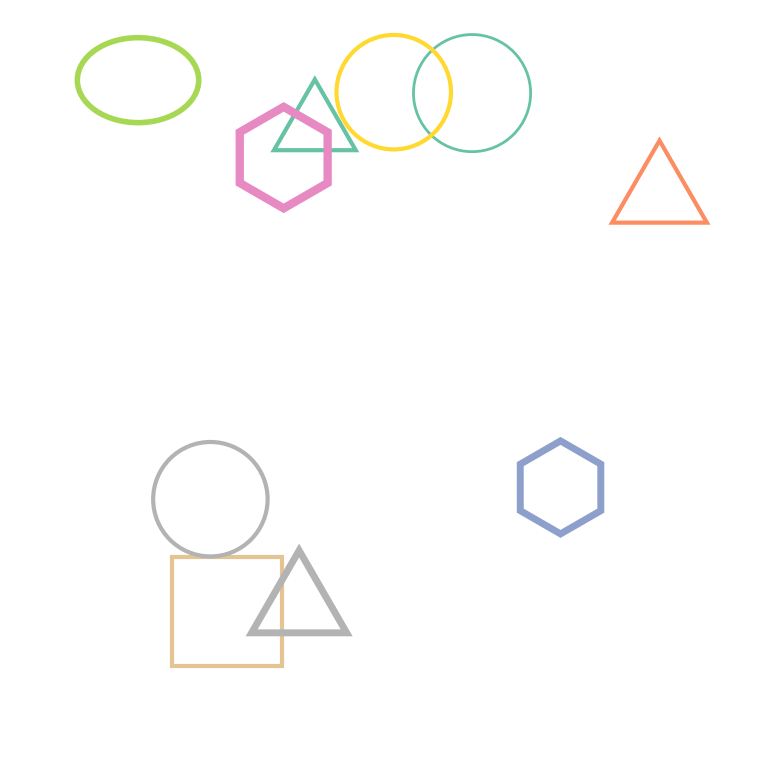[{"shape": "triangle", "thickness": 1.5, "radius": 0.31, "center": [0.409, 0.836]}, {"shape": "circle", "thickness": 1, "radius": 0.38, "center": [0.613, 0.879]}, {"shape": "triangle", "thickness": 1.5, "radius": 0.36, "center": [0.856, 0.746]}, {"shape": "hexagon", "thickness": 2.5, "radius": 0.3, "center": [0.728, 0.367]}, {"shape": "hexagon", "thickness": 3, "radius": 0.33, "center": [0.368, 0.795]}, {"shape": "oval", "thickness": 2, "radius": 0.39, "center": [0.179, 0.896]}, {"shape": "circle", "thickness": 1.5, "radius": 0.37, "center": [0.511, 0.88]}, {"shape": "square", "thickness": 1.5, "radius": 0.35, "center": [0.295, 0.206]}, {"shape": "circle", "thickness": 1.5, "radius": 0.37, "center": [0.273, 0.352]}, {"shape": "triangle", "thickness": 2.5, "radius": 0.36, "center": [0.388, 0.214]}]